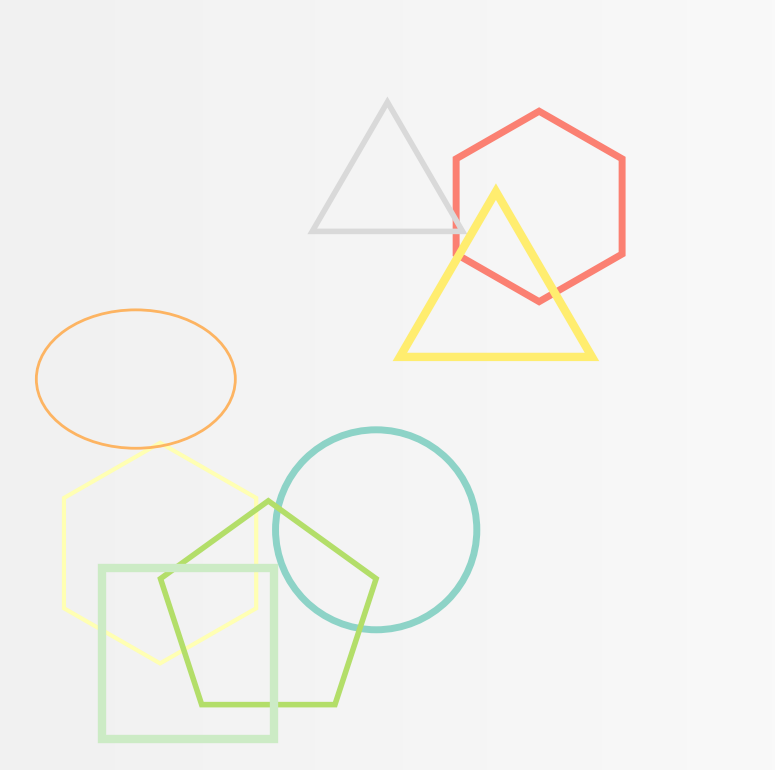[{"shape": "circle", "thickness": 2.5, "radius": 0.65, "center": [0.485, 0.312]}, {"shape": "hexagon", "thickness": 1.5, "radius": 0.72, "center": [0.207, 0.282]}, {"shape": "hexagon", "thickness": 2.5, "radius": 0.62, "center": [0.696, 0.732]}, {"shape": "oval", "thickness": 1, "radius": 0.64, "center": [0.175, 0.508]}, {"shape": "pentagon", "thickness": 2, "radius": 0.73, "center": [0.346, 0.203]}, {"shape": "triangle", "thickness": 2, "radius": 0.56, "center": [0.5, 0.755]}, {"shape": "square", "thickness": 3, "radius": 0.55, "center": [0.243, 0.151]}, {"shape": "triangle", "thickness": 3, "radius": 0.72, "center": [0.64, 0.608]}]